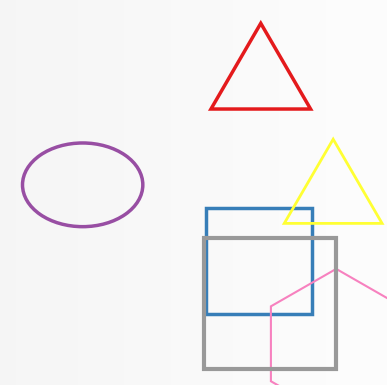[{"shape": "triangle", "thickness": 2.5, "radius": 0.74, "center": [0.673, 0.791]}, {"shape": "square", "thickness": 2.5, "radius": 0.69, "center": [0.668, 0.322]}, {"shape": "oval", "thickness": 2.5, "radius": 0.78, "center": [0.213, 0.52]}, {"shape": "triangle", "thickness": 2, "radius": 0.73, "center": [0.86, 0.493]}, {"shape": "hexagon", "thickness": 1.5, "radius": 0.97, "center": [0.868, 0.107]}, {"shape": "square", "thickness": 3, "radius": 0.85, "center": [0.697, 0.213]}]